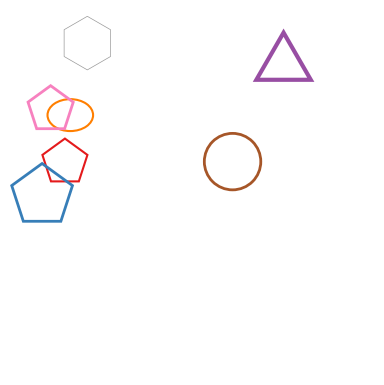[{"shape": "pentagon", "thickness": 1.5, "radius": 0.31, "center": [0.169, 0.579]}, {"shape": "pentagon", "thickness": 2, "radius": 0.41, "center": [0.109, 0.492]}, {"shape": "triangle", "thickness": 3, "radius": 0.41, "center": [0.737, 0.834]}, {"shape": "oval", "thickness": 1.5, "radius": 0.3, "center": [0.183, 0.701]}, {"shape": "circle", "thickness": 2, "radius": 0.37, "center": [0.604, 0.58]}, {"shape": "pentagon", "thickness": 2, "radius": 0.31, "center": [0.132, 0.716]}, {"shape": "hexagon", "thickness": 0.5, "radius": 0.35, "center": [0.227, 0.888]}]